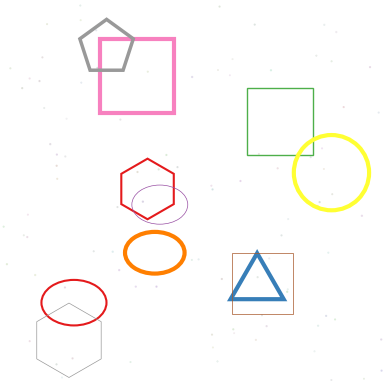[{"shape": "hexagon", "thickness": 1.5, "radius": 0.39, "center": [0.383, 0.509]}, {"shape": "oval", "thickness": 1.5, "radius": 0.42, "center": [0.192, 0.214]}, {"shape": "triangle", "thickness": 3, "radius": 0.4, "center": [0.668, 0.263]}, {"shape": "square", "thickness": 1, "radius": 0.43, "center": [0.726, 0.684]}, {"shape": "oval", "thickness": 0.5, "radius": 0.36, "center": [0.415, 0.469]}, {"shape": "oval", "thickness": 3, "radius": 0.39, "center": [0.402, 0.344]}, {"shape": "circle", "thickness": 3, "radius": 0.49, "center": [0.861, 0.552]}, {"shape": "square", "thickness": 0.5, "radius": 0.4, "center": [0.681, 0.263]}, {"shape": "square", "thickness": 3, "radius": 0.48, "center": [0.356, 0.803]}, {"shape": "hexagon", "thickness": 0.5, "radius": 0.48, "center": [0.179, 0.116]}, {"shape": "pentagon", "thickness": 2.5, "radius": 0.36, "center": [0.277, 0.877]}]